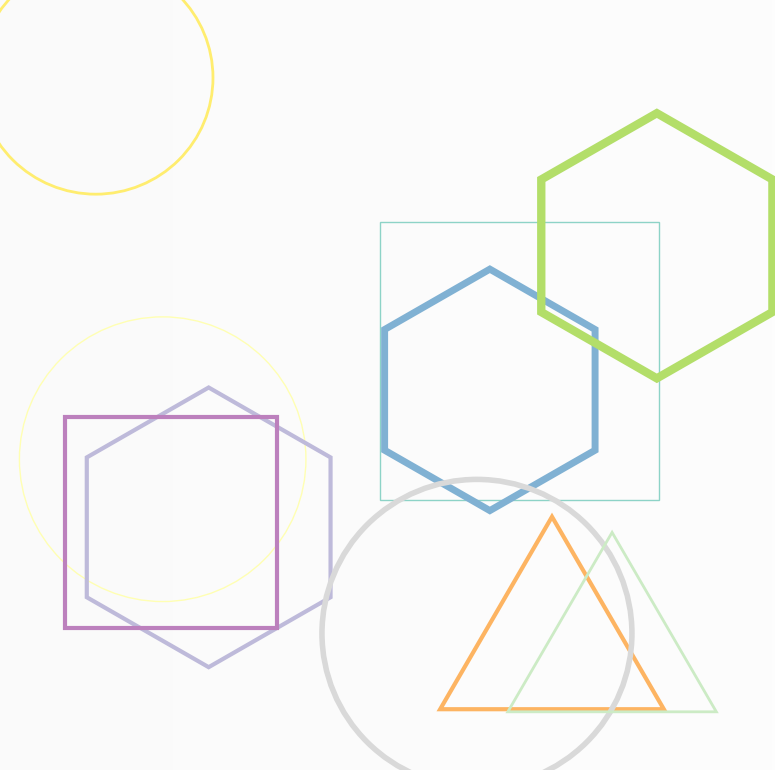[{"shape": "square", "thickness": 0.5, "radius": 0.9, "center": [0.67, 0.531]}, {"shape": "circle", "thickness": 0.5, "radius": 0.92, "center": [0.21, 0.404]}, {"shape": "hexagon", "thickness": 1.5, "radius": 0.91, "center": [0.269, 0.315]}, {"shape": "hexagon", "thickness": 2.5, "radius": 0.78, "center": [0.632, 0.494]}, {"shape": "triangle", "thickness": 1.5, "radius": 0.83, "center": [0.712, 0.162]}, {"shape": "hexagon", "thickness": 3, "radius": 0.86, "center": [0.848, 0.681]}, {"shape": "circle", "thickness": 2, "radius": 1.0, "center": [0.615, 0.177]}, {"shape": "square", "thickness": 1.5, "radius": 0.69, "center": [0.221, 0.322]}, {"shape": "triangle", "thickness": 1, "radius": 0.78, "center": [0.79, 0.153]}, {"shape": "circle", "thickness": 1, "radius": 0.76, "center": [0.124, 0.899]}]